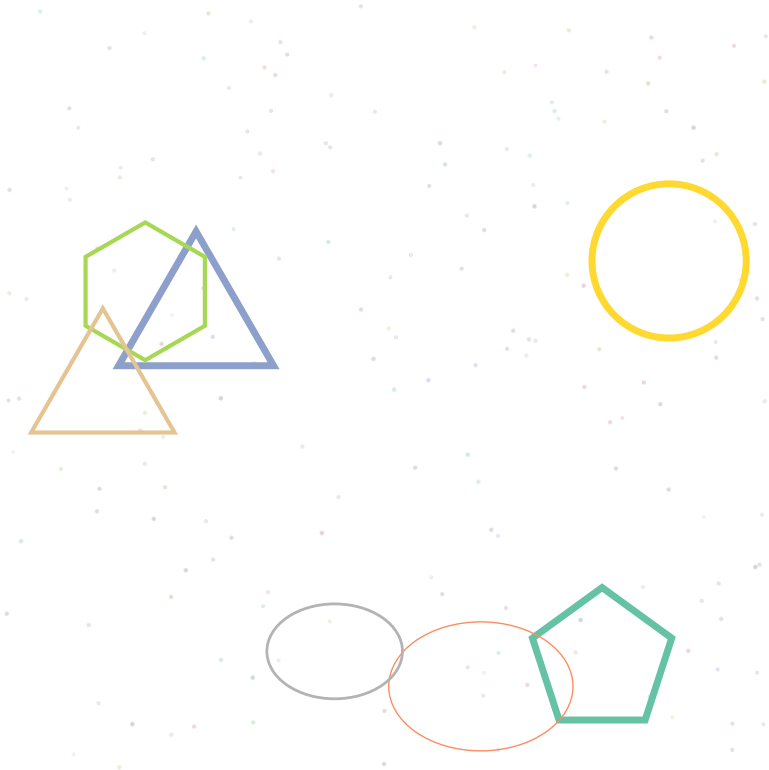[{"shape": "pentagon", "thickness": 2.5, "radius": 0.48, "center": [0.782, 0.142]}, {"shape": "oval", "thickness": 0.5, "radius": 0.6, "center": [0.624, 0.109]}, {"shape": "triangle", "thickness": 2.5, "radius": 0.58, "center": [0.255, 0.583]}, {"shape": "hexagon", "thickness": 1.5, "radius": 0.45, "center": [0.189, 0.622]}, {"shape": "circle", "thickness": 2.5, "radius": 0.5, "center": [0.869, 0.661]}, {"shape": "triangle", "thickness": 1.5, "radius": 0.54, "center": [0.134, 0.492]}, {"shape": "oval", "thickness": 1, "radius": 0.44, "center": [0.435, 0.154]}]